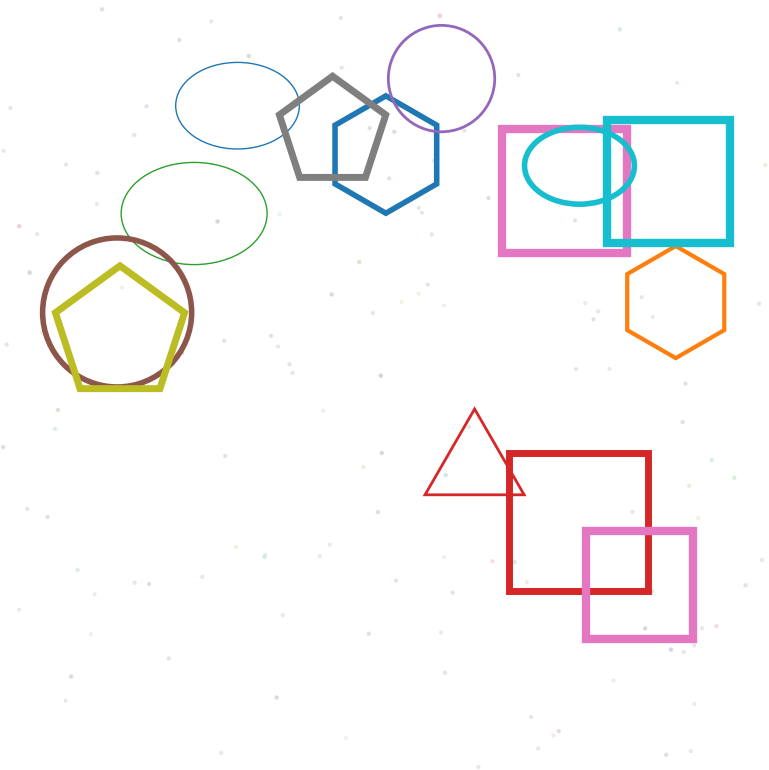[{"shape": "hexagon", "thickness": 2, "radius": 0.38, "center": [0.501, 0.799]}, {"shape": "oval", "thickness": 0.5, "radius": 0.4, "center": [0.308, 0.863]}, {"shape": "hexagon", "thickness": 1.5, "radius": 0.36, "center": [0.878, 0.608]}, {"shape": "oval", "thickness": 0.5, "radius": 0.47, "center": [0.252, 0.723]}, {"shape": "square", "thickness": 2.5, "radius": 0.45, "center": [0.751, 0.322]}, {"shape": "triangle", "thickness": 1, "radius": 0.37, "center": [0.616, 0.395]}, {"shape": "circle", "thickness": 1, "radius": 0.35, "center": [0.573, 0.898]}, {"shape": "circle", "thickness": 2, "radius": 0.48, "center": [0.152, 0.594]}, {"shape": "square", "thickness": 3, "radius": 0.4, "center": [0.733, 0.752]}, {"shape": "square", "thickness": 3, "radius": 0.35, "center": [0.83, 0.241]}, {"shape": "pentagon", "thickness": 2.5, "radius": 0.36, "center": [0.432, 0.828]}, {"shape": "pentagon", "thickness": 2.5, "radius": 0.44, "center": [0.156, 0.567]}, {"shape": "oval", "thickness": 2, "radius": 0.36, "center": [0.753, 0.785]}, {"shape": "square", "thickness": 3, "radius": 0.4, "center": [0.868, 0.764]}]